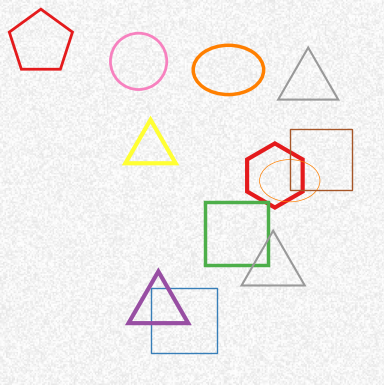[{"shape": "pentagon", "thickness": 2, "radius": 0.43, "center": [0.106, 0.89]}, {"shape": "hexagon", "thickness": 3, "radius": 0.42, "center": [0.714, 0.544]}, {"shape": "square", "thickness": 1, "radius": 0.43, "center": [0.478, 0.168]}, {"shape": "square", "thickness": 2.5, "radius": 0.41, "center": [0.615, 0.393]}, {"shape": "triangle", "thickness": 3, "radius": 0.45, "center": [0.411, 0.205]}, {"shape": "oval", "thickness": 0.5, "radius": 0.39, "center": [0.753, 0.531]}, {"shape": "oval", "thickness": 2.5, "radius": 0.46, "center": [0.593, 0.818]}, {"shape": "triangle", "thickness": 3, "radius": 0.38, "center": [0.391, 0.614]}, {"shape": "square", "thickness": 1, "radius": 0.4, "center": [0.834, 0.586]}, {"shape": "circle", "thickness": 2, "radius": 0.37, "center": [0.36, 0.841]}, {"shape": "triangle", "thickness": 1.5, "radius": 0.47, "center": [0.71, 0.306]}, {"shape": "triangle", "thickness": 1.5, "radius": 0.45, "center": [0.801, 0.786]}]